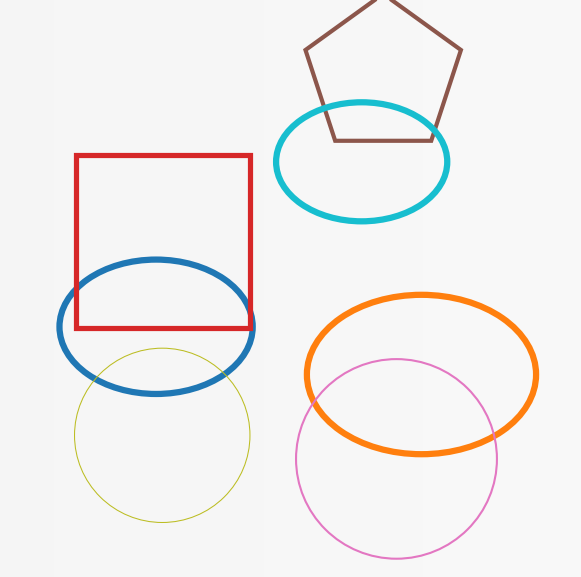[{"shape": "oval", "thickness": 3, "radius": 0.83, "center": [0.269, 0.433]}, {"shape": "oval", "thickness": 3, "radius": 0.99, "center": [0.725, 0.351]}, {"shape": "square", "thickness": 2.5, "radius": 0.75, "center": [0.281, 0.581]}, {"shape": "pentagon", "thickness": 2, "radius": 0.7, "center": [0.659, 0.869]}, {"shape": "circle", "thickness": 1, "radius": 0.86, "center": [0.682, 0.204]}, {"shape": "circle", "thickness": 0.5, "radius": 0.75, "center": [0.279, 0.245]}, {"shape": "oval", "thickness": 3, "radius": 0.74, "center": [0.622, 0.719]}]